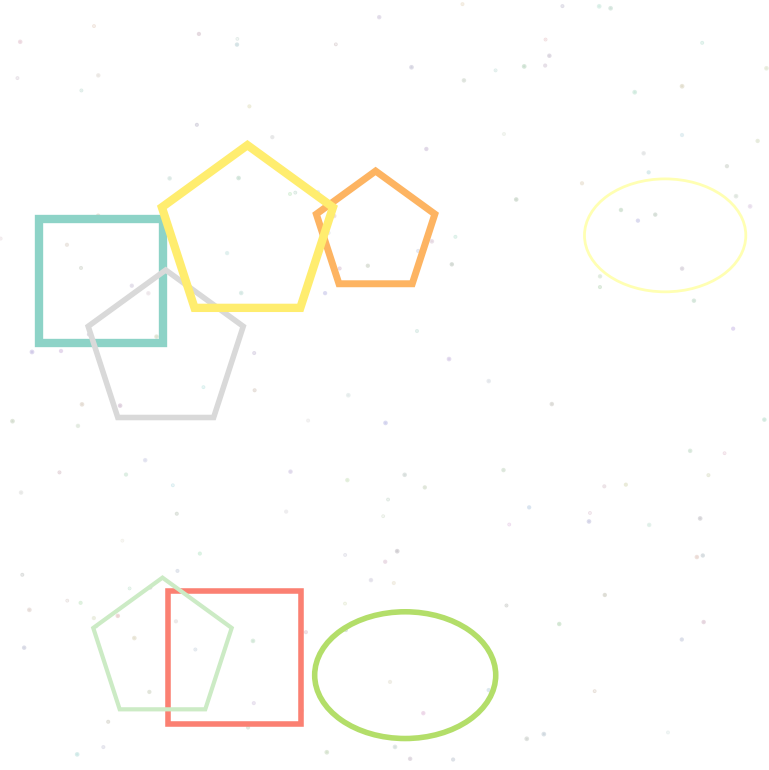[{"shape": "square", "thickness": 3, "radius": 0.4, "center": [0.132, 0.635]}, {"shape": "oval", "thickness": 1, "radius": 0.52, "center": [0.864, 0.694]}, {"shape": "square", "thickness": 2, "radius": 0.43, "center": [0.305, 0.146]}, {"shape": "pentagon", "thickness": 2.5, "radius": 0.4, "center": [0.488, 0.697]}, {"shape": "oval", "thickness": 2, "radius": 0.59, "center": [0.526, 0.123]}, {"shape": "pentagon", "thickness": 2, "radius": 0.53, "center": [0.215, 0.543]}, {"shape": "pentagon", "thickness": 1.5, "radius": 0.47, "center": [0.211, 0.155]}, {"shape": "pentagon", "thickness": 3, "radius": 0.58, "center": [0.321, 0.695]}]